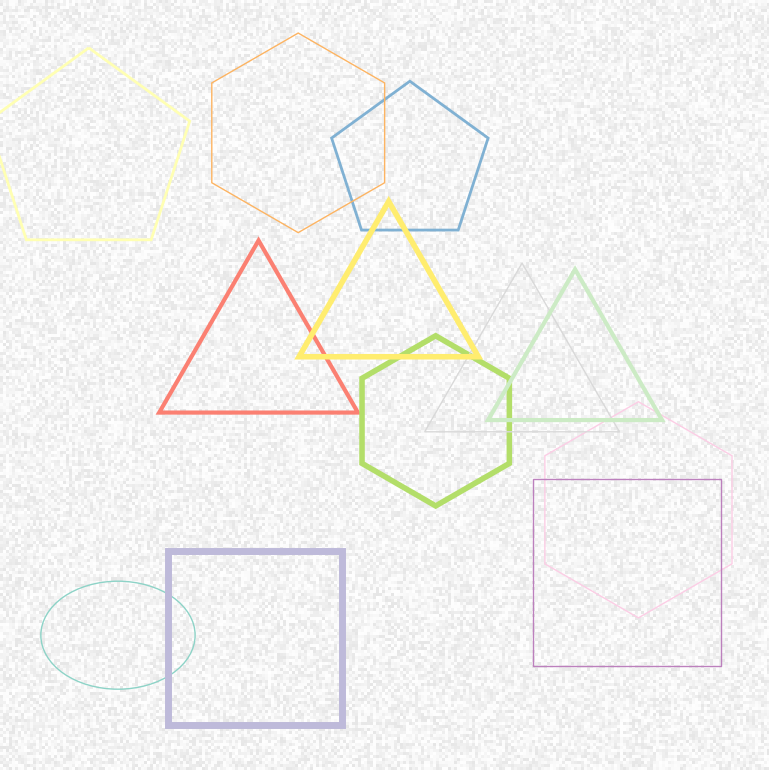[{"shape": "oval", "thickness": 0.5, "radius": 0.5, "center": [0.153, 0.175]}, {"shape": "pentagon", "thickness": 1, "radius": 0.69, "center": [0.115, 0.8]}, {"shape": "square", "thickness": 2.5, "radius": 0.56, "center": [0.331, 0.171]}, {"shape": "triangle", "thickness": 1.5, "radius": 0.74, "center": [0.336, 0.539]}, {"shape": "pentagon", "thickness": 1, "radius": 0.53, "center": [0.532, 0.788]}, {"shape": "hexagon", "thickness": 0.5, "radius": 0.65, "center": [0.387, 0.827]}, {"shape": "hexagon", "thickness": 2, "radius": 0.55, "center": [0.566, 0.453]}, {"shape": "hexagon", "thickness": 0.5, "radius": 0.7, "center": [0.829, 0.338]}, {"shape": "triangle", "thickness": 0.5, "radius": 0.73, "center": [0.678, 0.512]}, {"shape": "square", "thickness": 0.5, "radius": 0.61, "center": [0.814, 0.256]}, {"shape": "triangle", "thickness": 1.5, "radius": 0.65, "center": [0.747, 0.52]}, {"shape": "triangle", "thickness": 2, "radius": 0.67, "center": [0.505, 0.604]}]